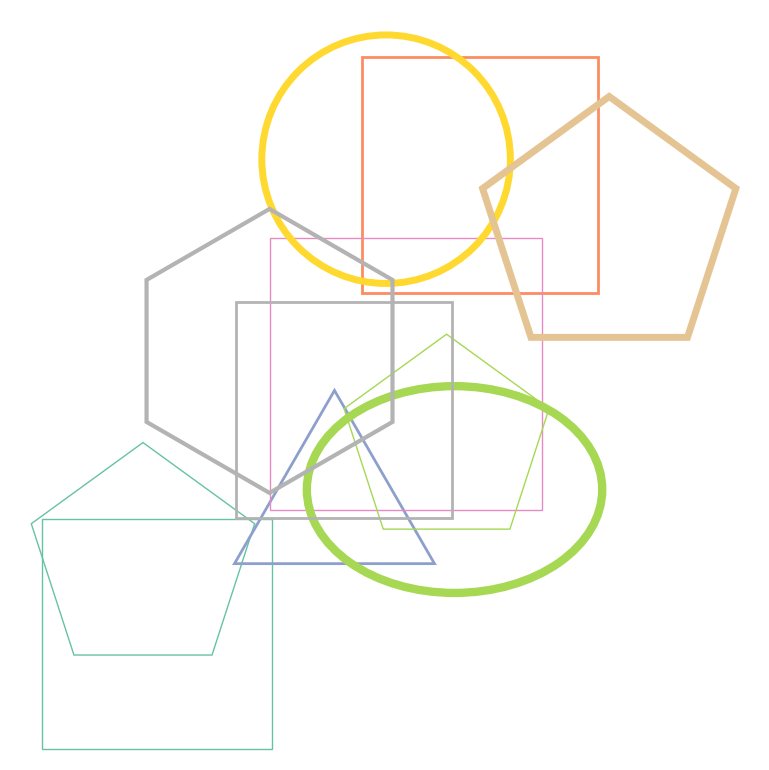[{"shape": "square", "thickness": 0.5, "radius": 0.75, "center": [0.204, 0.177]}, {"shape": "pentagon", "thickness": 0.5, "radius": 0.76, "center": [0.186, 0.273]}, {"shape": "square", "thickness": 1, "radius": 0.77, "center": [0.624, 0.773]}, {"shape": "triangle", "thickness": 1, "radius": 0.75, "center": [0.434, 0.343]}, {"shape": "square", "thickness": 0.5, "radius": 0.88, "center": [0.528, 0.514]}, {"shape": "oval", "thickness": 3, "radius": 0.96, "center": [0.59, 0.364]}, {"shape": "pentagon", "thickness": 0.5, "radius": 0.7, "center": [0.58, 0.426]}, {"shape": "circle", "thickness": 2.5, "radius": 0.81, "center": [0.501, 0.793]}, {"shape": "pentagon", "thickness": 2.5, "radius": 0.86, "center": [0.791, 0.702]}, {"shape": "hexagon", "thickness": 1.5, "radius": 0.92, "center": [0.35, 0.544]}, {"shape": "square", "thickness": 1, "radius": 0.7, "center": [0.447, 0.467]}]